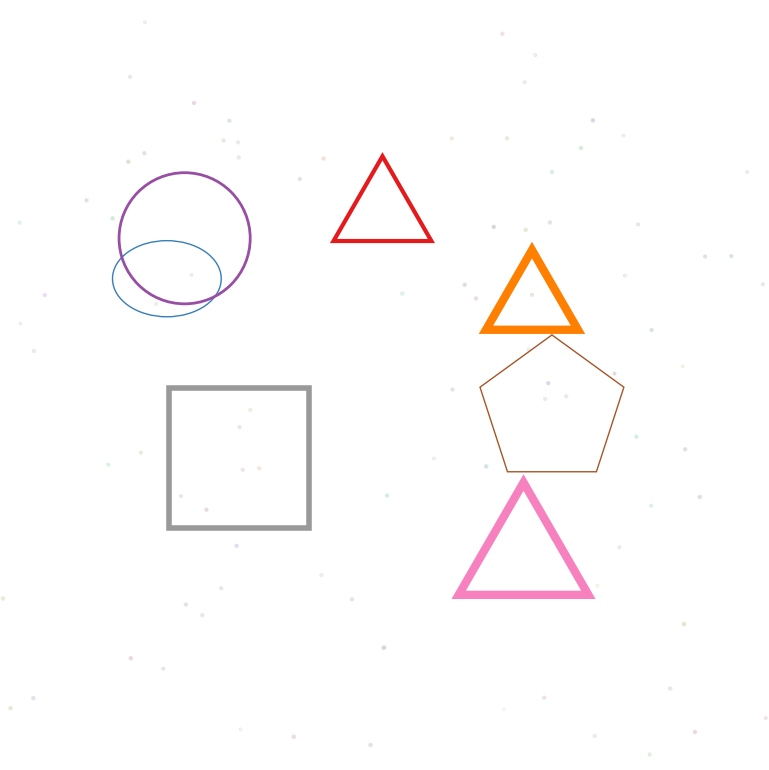[{"shape": "triangle", "thickness": 1.5, "radius": 0.37, "center": [0.497, 0.724]}, {"shape": "oval", "thickness": 0.5, "radius": 0.35, "center": [0.217, 0.638]}, {"shape": "circle", "thickness": 1, "radius": 0.43, "center": [0.24, 0.691]}, {"shape": "triangle", "thickness": 3, "radius": 0.34, "center": [0.691, 0.606]}, {"shape": "pentagon", "thickness": 0.5, "radius": 0.49, "center": [0.717, 0.467]}, {"shape": "triangle", "thickness": 3, "radius": 0.49, "center": [0.68, 0.276]}, {"shape": "square", "thickness": 2, "radius": 0.46, "center": [0.311, 0.405]}]